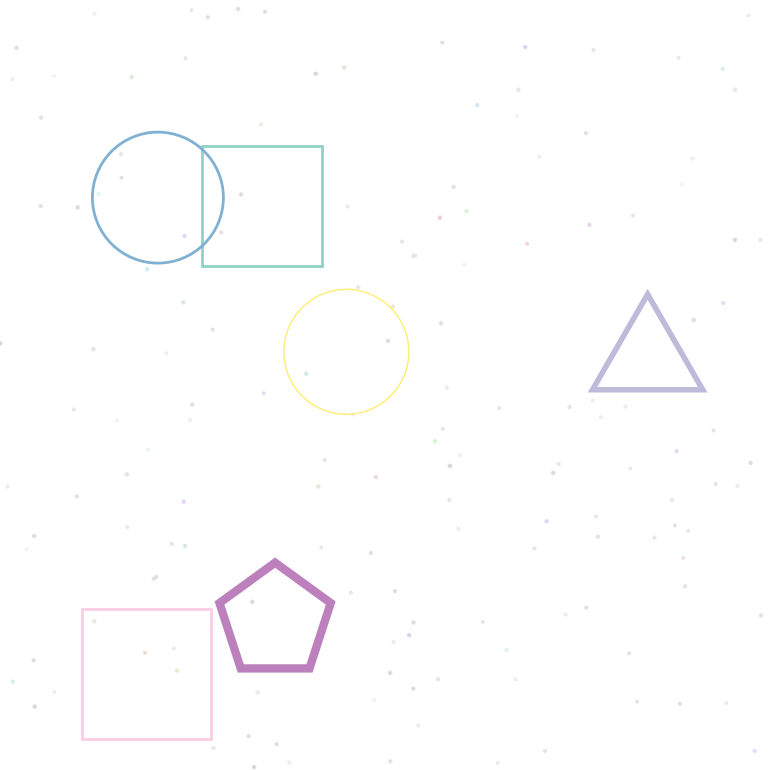[{"shape": "square", "thickness": 1, "radius": 0.39, "center": [0.34, 0.732]}, {"shape": "triangle", "thickness": 2, "radius": 0.41, "center": [0.841, 0.535]}, {"shape": "circle", "thickness": 1, "radius": 0.43, "center": [0.205, 0.743]}, {"shape": "square", "thickness": 1, "radius": 0.42, "center": [0.191, 0.125]}, {"shape": "pentagon", "thickness": 3, "radius": 0.38, "center": [0.357, 0.193]}, {"shape": "circle", "thickness": 0.5, "radius": 0.41, "center": [0.45, 0.543]}]